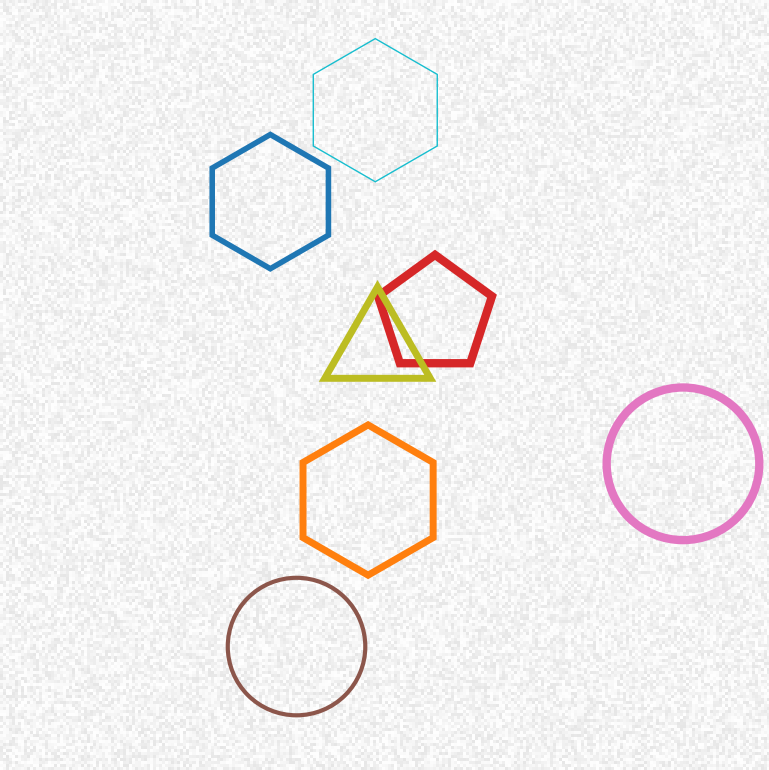[{"shape": "hexagon", "thickness": 2, "radius": 0.44, "center": [0.351, 0.738]}, {"shape": "hexagon", "thickness": 2.5, "radius": 0.49, "center": [0.478, 0.351]}, {"shape": "pentagon", "thickness": 3, "radius": 0.39, "center": [0.565, 0.591]}, {"shape": "circle", "thickness": 1.5, "radius": 0.45, "center": [0.385, 0.16]}, {"shape": "circle", "thickness": 3, "radius": 0.5, "center": [0.887, 0.398]}, {"shape": "triangle", "thickness": 2.5, "radius": 0.4, "center": [0.49, 0.548]}, {"shape": "hexagon", "thickness": 0.5, "radius": 0.46, "center": [0.487, 0.857]}]